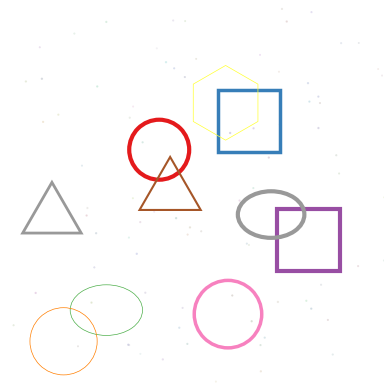[{"shape": "circle", "thickness": 3, "radius": 0.39, "center": [0.414, 0.611]}, {"shape": "square", "thickness": 2.5, "radius": 0.4, "center": [0.648, 0.686]}, {"shape": "oval", "thickness": 0.5, "radius": 0.47, "center": [0.276, 0.195]}, {"shape": "square", "thickness": 3, "radius": 0.41, "center": [0.801, 0.377]}, {"shape": "circle", "thickness": 0.5, "radius": 0.44, "center": [0.165, 0.114]}, {"shape": "hexagon", "thickness": 0.5, "radius": 0.49, "center": [0.586, 0.733]}, {"shape": "triangle", "thickness": 1.5, "radius": 0.46, "center": [0.442, 0.501]}, {"shape": "circle", "thickness": 2.5, "radius": 0.44, "center": [0.592, 0.184]}, {"shape": "triangle", "thickness": 2, "radius": 0.44, "center": [0.135, 0.439]}, {"shape": "oval", "thickness": 3, "radius": 0.43, "center": [0.704, 0.443]}]